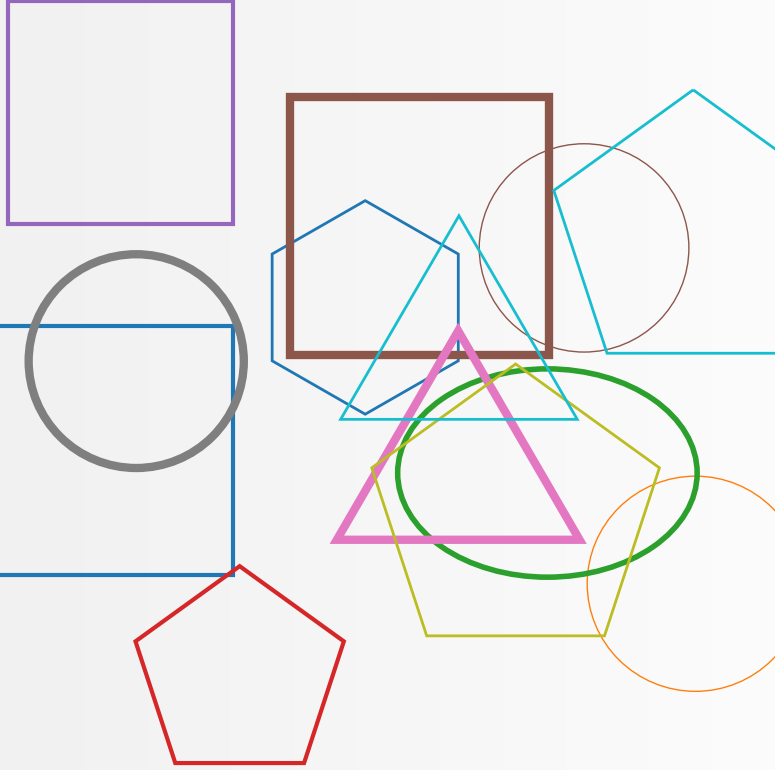[{"shape": "square", "thickness": 1.5, "radius": 0.81, "center": [0.14, 0.415]}, {"shape": "hexagon", "thickness": 1, "radius": 0.69, "center": [0.471, 0.601]}, {"shape": "circle", "thickness": 0.5, "radius": 0.7, "center": [0.897, 0.242]}, {"shape": "oval", "thickness": 2, "radius": 0.97, "center": [0.706, 0.386]}, {"shape": "pentagon", "thickness": 1.5, "radius": 0.71, "center": [0.309, 0.123]}, {"shape": "square", "thickness": 1.5, "radius": 0.72, "center": [0.156, 0.854]}, {"shape": "circle", "thickness": 0.5, "radius": 0.68, "center": [0.754, 0.678]}, {"shape": "square", "thickness": 3, "radius": 0.84, "center": [0.541, 0.706]}, {"shape": "triangle", "thickness": 3, "radius": 0.9, "center": [0.591, 0.389]}, {"shape": "circle", "thickness": 3, "radius": 0.69, "center": [0.176, 0.531]}, {"shape": "pentagon", "thickness": 1, "radius": 0.98, "center": [0.665, 0.332]}, {"shape": "pentagon", "thickness": 1, "radius": 0.95, "center": [0.894, 0.694]}, {"shape": "triangle", "thickness": 1, "radius": 0.88, "center": [0.592, 0.544]}]